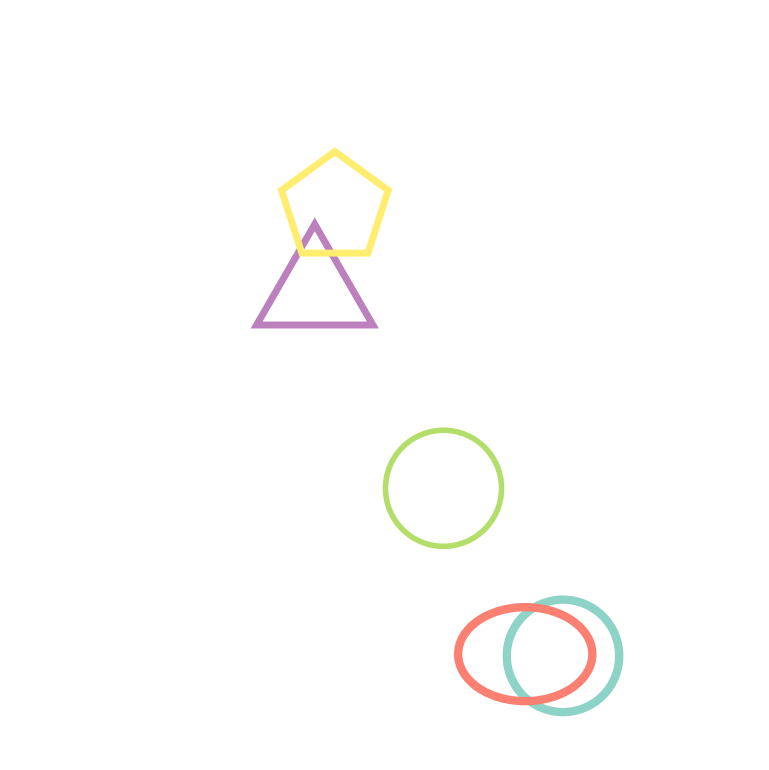[{"shape": "circle", "thickness": 3, "radius": 0.37, "center": [0.731, 0.148]}, {"shape": "oval", "thickness": 3, "radius": 0.44, "center": [0.682, 0.15]}, {"shape": "circle", "thickness": 2, "radius": 0.38, "center": [0.576, 0.366]}, {"shape": "triangle", "thickness": 2.5, "radius": 0.44, "center": [0.409, 0.622]}, {"shape": "pentagon", "thickness": 2.5, "radius": 0.36, "center": [0.435, 0.73]}]